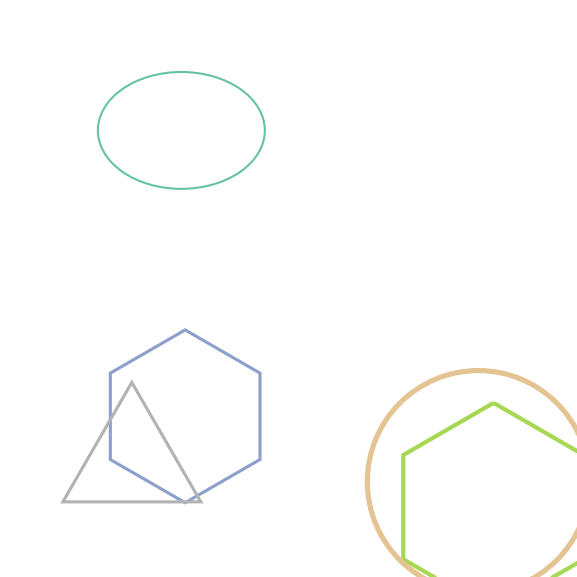[{"shape": "oval", "thickness": 1, "radius": 0.72, "center": [0.314, 0.773]}, {"shape": "hexagon", "thickness": 1.5, "radius": 0.75, "center": [0.321, 0.278]}, {"shape": "hexagon", "thickness": 2, "radius": 0.9, "center": [0.855, 0.121]}, {"shape": "circle", "thickness": 2.5, "radius": 0.96, "center": [0.828, 0.165]}, {"shape": "triangle", "thickness": 1.5, "radius": 0.69, "center": [0.228, 0.199]}]